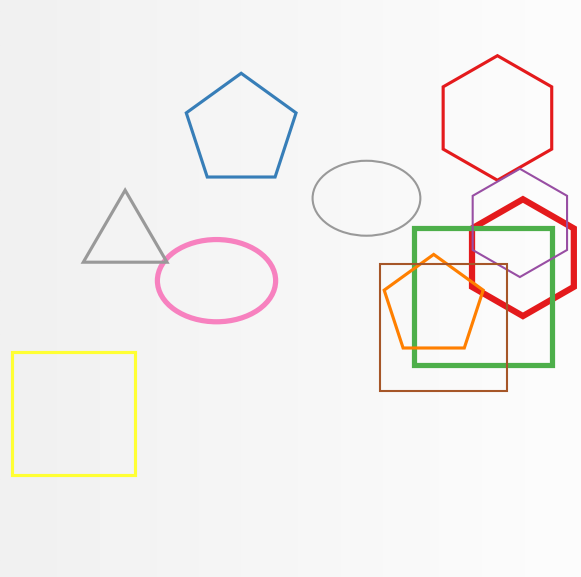[{"shape": "hexagon", "thickness": 1.5, "radius": 0.54, "center": [0.856, 0.795]}, {"shape": "hexagon", "thickness": 3, "radius": 0.51, "center": [0.9, 0.553]}, {"shape": "pentagon", "thickness": 1.5, "radius": 0.5, "center": [0.415, 0.773]}, {"shape": "square", "thickness": 2.5, "radius": 0.59, "center": [0.832, 0.485]}, {"shape": "hexagon", "thickness": 1, "radius": 0.47, "center": [0.894, 0.613]}, {"shape": "pentagon", "thickness": 1.5, "radius": 0.45, "center": [0.746, 0.469]}, {"shape": "square", "thickness": 1.5, "radius": 0.53, "center": [0.126, 0.283]}, {"shape": "square", "thickness": 1, "radius": 0.55, "center": [0.763, 0.432]}, {"shape": "oval", "thickness": 2.5, "radius": 0.51, "center": [0.372, 0.513]}, {"shape": "triangle", "thickness": 1.5, "radius": 0.42, "center": [0.215, 0.587]}, {"shape": "oval", "thickness": 1, "radius": 0.46, "center": [0.63, 0.656]}]